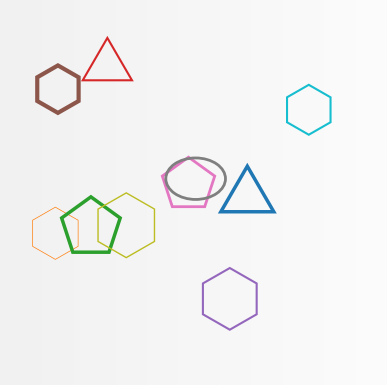[{"shape": "triangle", "thickness": 2.5, "radius": 0.39, "center": [0.638, 0.489]}, {"shape": "hexagon", "thickness": 0.5, "radius": 0.34, "center": [0.143, 0.394]}, {"shape": "pentagon", "thickness": 2.5, "radius": 0.4, "center": [0.235, 0.409]}, {"shape": "triangle", "thickness": 1.5, "radius": 0.37, "center": [0.277, 0.828]}, {"shape": "hexagon", "thickness": 1.5, "radius": 0.4, "center": [0.593, 0.224]}, {"shape": "hexagon", "thickness": 3, "radius": 0.31, "center": [0.15, 0.768]}, {"shape": "pentagon", "thickness": 2, "radius": 0.36, "center": [0.486, 0.521]}, {"shape": "oval", "thickness": 2, "radius": 0.38, "center": [0.505, 0.536]}, {"shape": "hexagon", "thickness": 1, "radius": 0.42, "center": [0.326, 0.415]}, {"shape": "hexagon", "thickness": 1.5, "radius": 0.32, "center": [0.797, 0.715]}]